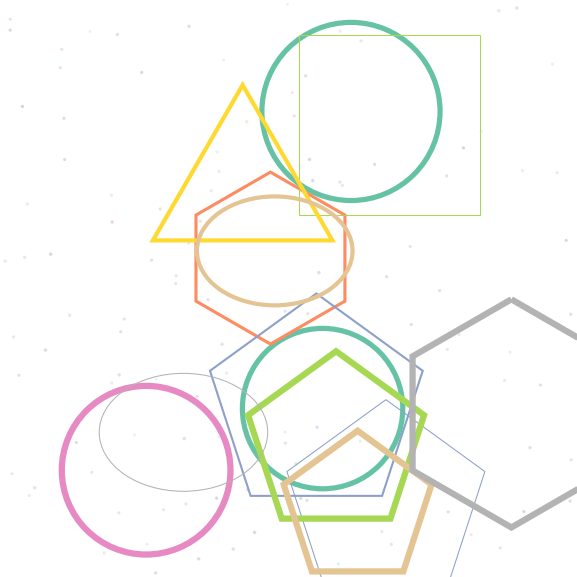[{"shape": "circle", "thickness": 2.5, "radius": 0.77, "center": [0.608, 0.806]}, {"shape": "circle", "thickness": 2.5, "radius": 0.69, "center": [0.559, 0.292]}, {"shape": "hexagon", "thickness": 1.5, "radius": 0.74, "center": [0.468, 0.552]}, {"shape": "pentagon", "thickness": 1, "radius": 0.97, "center": [0.548, 0.297]}, {"shape": "pentagon", "thickness": 0.5, "radius": 0.9, "center": [0.668, 0.127]}, {"shape": "circle", "thickness": 3, "radius": 0.73, "center": [0.253, 0.185]}, {"shape": "pentagon", "thickness": 3, "radius": 0.8, "center": [0.582, 0.231]}, {"shape": "square", "thickness": 0.5, "radius": 0.78, "center": [0.675, 0.782]}, {"shape": "triangle", "thickness": 2, "radius": 0.9, "center": [0.42, 0.673]}, {"shape": "pentagon", "thickness": 3, "radius": 0.67, "center": [0.619, 0.119]}, {"shape": "oval", "thickness": 2, "radius": 0.67, "center": [0.476, 0.565]}, {"shape": "oval", "thickness": 0.5, "radius": 0.73, "center": [0.318, 0.251]}, {"shape": "hexagon", "thickness": 3, "radius": 0.99, "center": [0.886, 0.283]}]